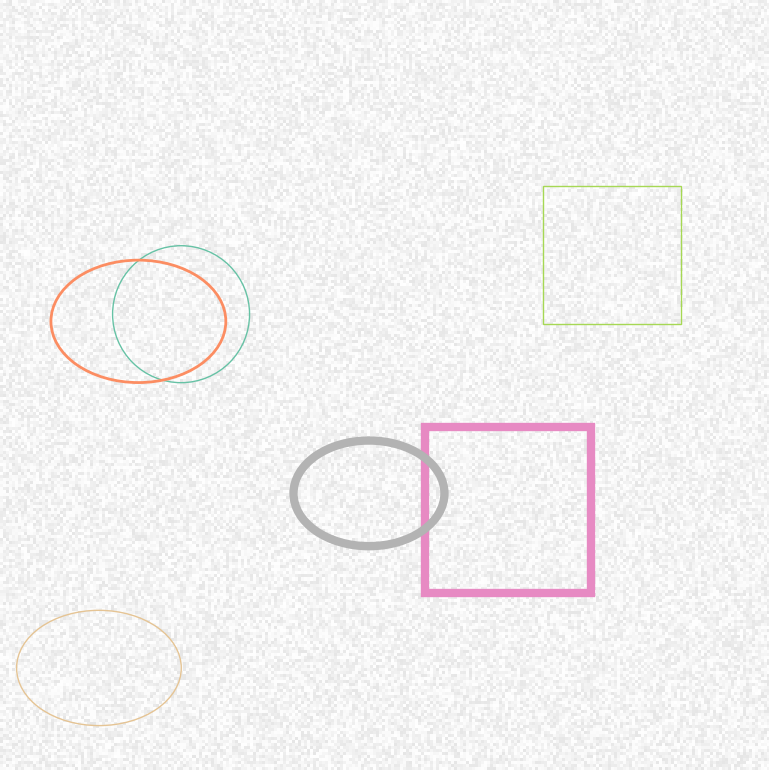[{"shape": "circle", "thickness": 0.5, "radius": 0.44, "center": [0.235, 0.592]}, {"shape": "oval", "thickness": 1, "radius": 0.57, "center": [0.18, 0.583]}, {"shape": "square", "thickness": 3, "radius": 0.54, "center": [0.66, 0.338]}, {"shape": "square", "thickness": 0.5, "radius": 0.45, "center": [0.795, 0.669]}, {"shape": "oval", "thickness": 0.5, "radius": 0.53, "center": [0.128, 0.133]}, {"shape": "oval", "thickness": 3, "radius": 0.49, "center": [0.479, 0.359]}]